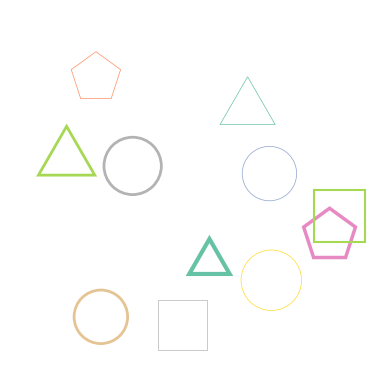[{"shape": "triangle", "thickness": 0.5, "radius": 0.41, "center": [0.643, 0.718]}, {"shape": "triangle", "thickness": 3, "radius": 0.3, "center": [0.544, 0.319]}, {"shape": "pentagon", "thickness": 0.5, "radius": 0.34, "center": [0.249, 0.798]}, {"shape": "circle", "thickness": 0.5, "radius": 0.35, "center": [0.7, 0.549]}, {"shape": "pentagon", "thickness": 2.5, "radius": 0.35, "center": [0.856, 0.388]}, {"shape": "square", "thickness": 1.5, "radius": 0.33, "center": [0.882, 0.439]}, {"shape": "triangle", "thickness": 2, "radius": 0.42, "center": [0.173, 0.587]}, {"shape": "circle", "thickness": 0.5, "radius": 0.39, "center": [0.705, 0.272]}, {"shape": "circle", "thickness": 2, "radius": 0.35, "center": [0.262, 0.177]}, {"shape": "circle", "thickness": 2, "radius": 0.37, "center": [0.345, 0.569]}, {"shape": "square", "thickness": 0.5, "radius": 0.32, "center": [0.474, 0.155]}]